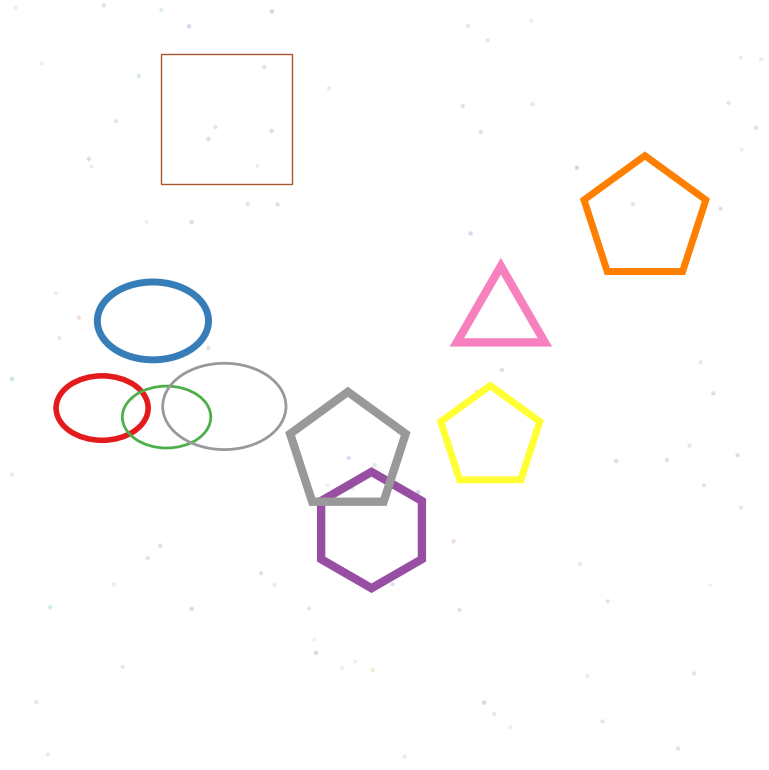[{"shape": "oval", "thickness": 2, "radius": 0.3, "center": [0.133, 0.47]}, {"shape": "oval", "thickness": 2.5, "radius": 0.36, "center": [0.199, 0.583]}, {"shape": "oval", "thickness": 1, "radius": 0.29, "center": [0.216, 0.458]}, {"shape": "hexagon", "thickness": 3, "radius": 0.38, "center": [0.482, 0.312]}, {"shape": "pentagon", "thickness": 2.5, "radius": 0.42, "center": [0.838, 0.715]}, {"shape": "pentagon", "thickness": 2.5, "radius": 0.34, "center": [0.637, 0.432]}, {"shape": "square", "thickness": 0.5, "radius": 0.42, "center": [0.294, 0.846]}, {"shape": "triangle", "thickness": 3, "radius": 0.33, "center": [0.65, 0.588]}, {"shape": "oval", "thickness": 1, "radius": 0.4, "center": [0.291, 0.472]}, {"shape": "pentagon", "thickness": 3, "radius": 0.39, "center": [0.452, 0.412]}]